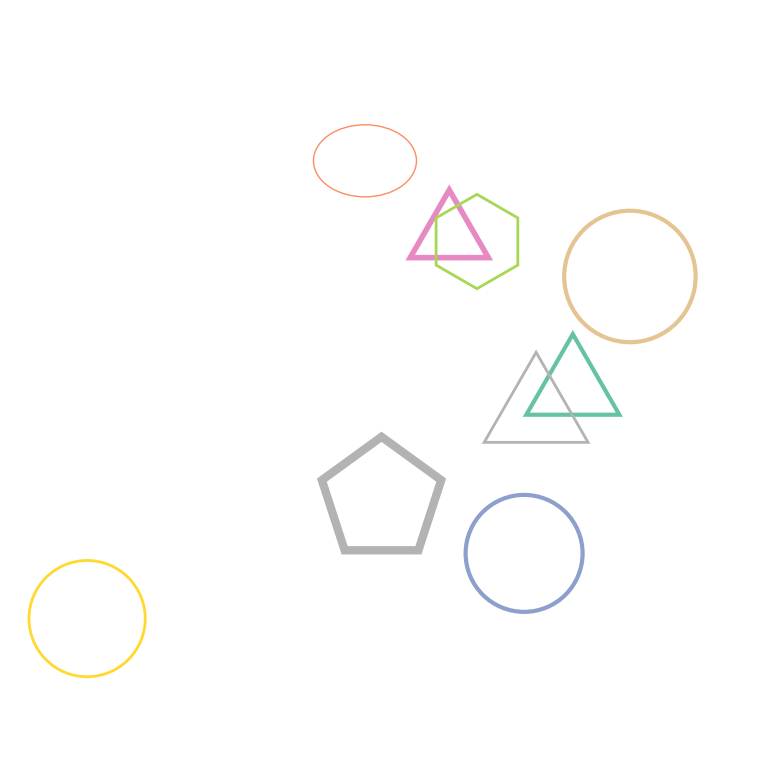[{"shape": "triangle", "thickness": 1.5, "radius": 0.35, "center": [0.744, 0.496]}, {"shape": "oval", "thickness": 0.5, "radius": 0.33, "center": [0.474, 0.791]}, {"shape": "circle", "thickness": 1.5, "radius": 0.38, "center": [0.681, 0.281]}, {"shape": "triangle", "thickness": 2, "radius": 0.29, "center": [0.583, 0.695]}, {"shape": "hexagon", "thickness": 1, "radius": 0.31, "center": [0.619, 0.686]}, {"shape": "circle", "thickness": 1, "radius": 0.38, "center": [0.113, 0.197]}, {"shape": "circle", "thickness": 1.5, "radius": 0.43, "center": [0.818, 0.641]}, {"shape": "pentagon", "thickness": 3, "radius": 0.41, "center": [0.496, 0.351]}, {"shape": "triangle", "thickness": 1, "radius": 0.39, "center": [0.696, 0.464]}]